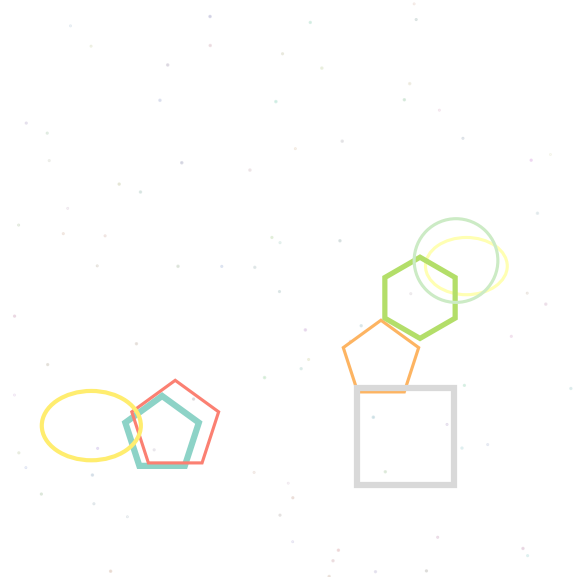[{"shape": "pentagon", "thickness": 3, "radius": 0.33, "center": [0.281, 0.247]}, {"shape": "oval", "thickness": 1.5, "radius": 0.35, "center": [0.808, 0.538]}, {"shape": "pentagon", "thickness": 1.5, "radius": 0.4, "center": [0.303, 0.262]}, {"shape": "pentagon", "thickness": 1.5, "radius": 0.34, "center": [0.66, 0.376]}, {"shape": "hexagon", "thickness": 2.5, "radius": 0.35, "center": [0.727, 0.483]}, {"shape": "square", "thickness": 3, "radius": 0.42, "center": [0.702, 0.244]}, {"shape": "circle", "thickness": 1.5, "radius": 0.36, "center": [0.79, 0.548]}, {"shape": "oval", "thickness": 2, "radius": 0.43, "center": [0.158, 0.262]}]